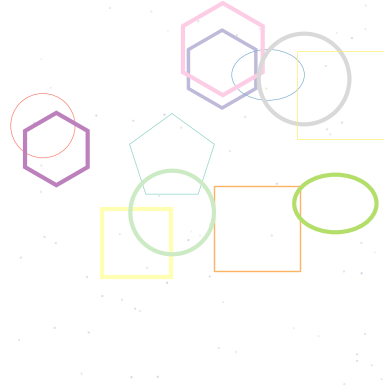[{"shape": "pentagon", "thickness": 0.5, "radius": 0.58, "center": [0.447, 0.589]}, {"shape": "square", "thickness": 3, "radius": 0.45, "center": [0.355, 0.369]}, {"shape": "hexagon", "thickness": 2.5, "radius": 0.51, "center": [0.577, 0.821]}, {"shape": "circle", "thickness": 0.5, "radius": 0.42, "center": [0.111, 0.674]}, {"shape": "oval", "thickness": 0.5, "radius": 0.47, "center": [0.696, 0.806]}, {"shape": "square", "thickness": 1, "radius": 0.56, "center": [0.668, 0.407]}, {"shape": "oval", "thickness": 3, "radius": 0.53, "center": [0.871, 0.471]}, {"shape": "hexagon", "thickness": 3, "radius": 0.6, "center": [0.579, 0.872]}, {"shape": "circle", "thickness": 3, "radius": 0.59, "center": [0.79, 0.795]}, {"shape": "hexagon", "thickness": 3, "radius": 0.47, "center": [0.146, 0.613]}, {"shape": "circle", "thickness": 3, "radius": 0.54, "center": [0.447, 0.448]}, {"shape": "square", "thickness": 0.5, "radius": 0.57, "center": [0.886, 0.753]}]